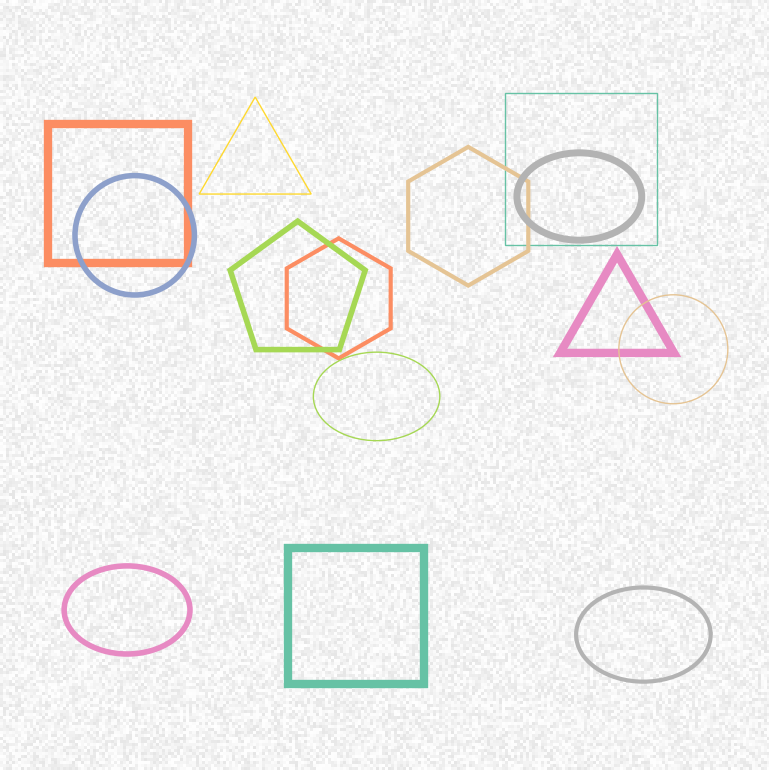[{"shape": "square", "thickness": 0.5, "radius": 0.5, "center": [0.755, 0.781]}, {"shape": "square", "thickness": 3, "radius": 0.44, "center": [0.463, 0.2]}, {"shape": "hexagon", "thickness": 1.5, "radius": 0.39, "center": [0.44, 0.612]}, {"shape": "square", "thickness": 3, "radius": 0.45, "center": [0.153, 0.749]}, {"shape": "circle", "thickness": 2, "radius": 0.39, "center": [0.175, 0.694]}, {"shape": "oval", "thickness": 2, "radius": 0.41, "center": [0.165, 0.208]}, {"shape": "triangle", "thickness": 3, "radius": 0.43, "center": [0.801, 0.584]}, {"shape": "pentagon", "thickness": 2, "radius": 0.46, "center": [0.387, 0.621]}, {"shape": "oval", "thickness": 0.5, "radius": 0.41, "center": [0.489, 0.485]}, {"shape": "triangle", "thickness": 0.5, "radius": 0.42, "center": [0.331, 0.79]}, {"shape": "hexagon", "thickness": 1.5, "radius": 0.45, "center": [0.608, 0.719]}, {"shape": "circle", "thickness": 0.5, "radius": 0.35, "center": [0.874, 0.546]}, {"shape": "oval", "thickness": 1.5, "radius": 0.44, "center": [0.836, 0.176]}, {"shape": "oval", "thickness": 2.5, "radius": 0.41, "center": [0.752, 0.745]}]